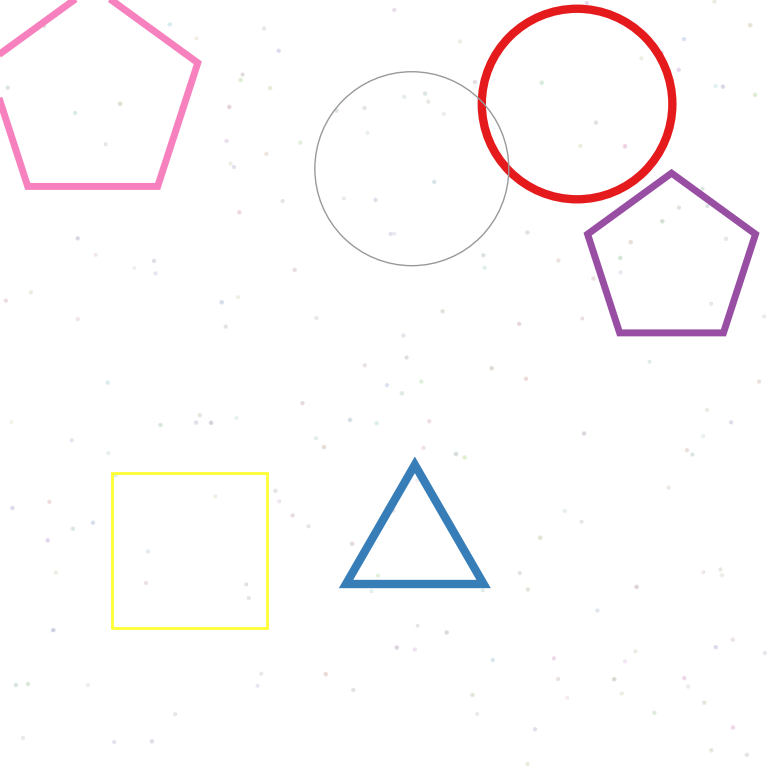[{"shape": "circle", "thickness": 3, "radius": 0.62, "center": [0.749, 0.865]}, {"shape": "triangle", "thickness": 3, "radius": 0.52, "center": [0.539, 0.293]}, {"shape": "pentagon", "thickness": 2.5, "radius": 0.57, "center": [0.872, 0.66]}, {"shape": "square", "thickness": 1, "radius": 0.5, "center": [0.246, 0.285]}, {"shape": "pentagon", "thickness": 2.5, "radius": 0.72, "center": [0.12, 0.874]}, {"shape": "circle", "thickness": 0.5, "radius": 0.63, "center": [0.535, 0.781]}]